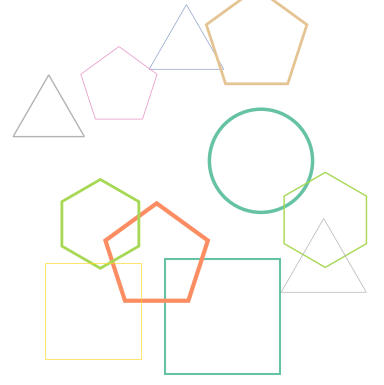[{"shape": "circle", "thickness": 2.5, "radius": 0.67, "center": [0.678, 0.582]}, {"shape": "square", "thickness": 1.5, "radius": 0.75, "center": [0.578, 0.177]}, {"shape": "pentagon", "thickness": 3, "radius": 0.7, "center": [0.407, 0.332]}, {"shape": "triangle", "thickness": 0.5, "radius": 0.56, "center": [0.484, 0.876]}, {"shape": "pentagon", "thickness": 0.5, "radius": 0.52, "center": [0.309, 0.775]}, {"shape": "hexagon", "thickness": 1, "radius": 0.62, "center": [0.845, 0.429]}, {"shape": "hexagon", "thickness": 2, "radius": 0.58, "center": [0.261, 0.418]}, {"shape": "square", "thickness": 0.5, "radius": 0.62, "center": [0.242, 0.193]}, {"shape": "pentagon", "thickness": 2, "radius": 0.69, "center": [0.667, 0.893]}, {"shape": "triangle", "thickness": 1, "radius": 0.53, "center": [0.127, 0.699]}, {"shape": "triangle", "thickness": 0.5, "radius": 0.64, "center": [0.841, 0.305]}]